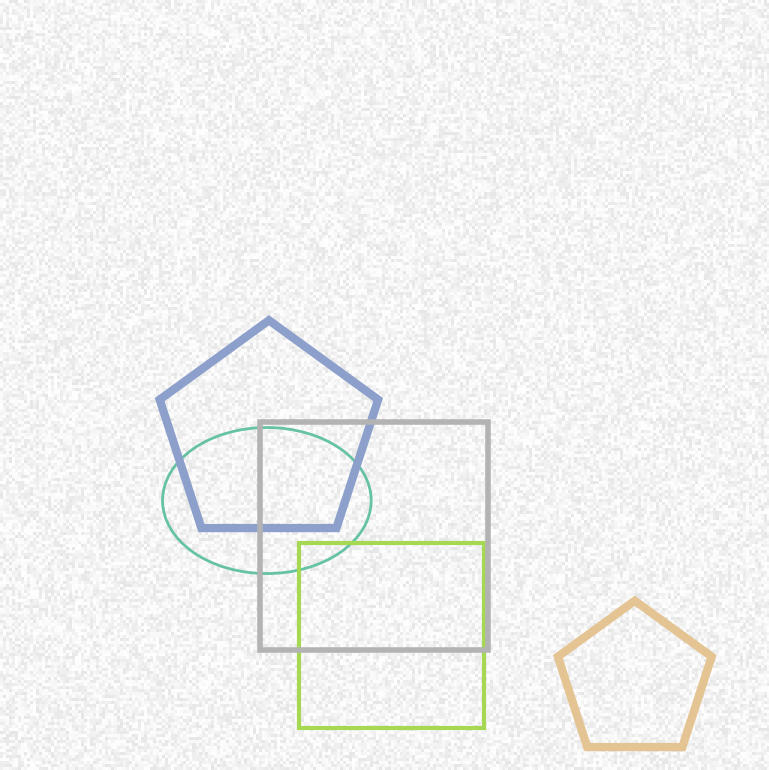[{"shape": "oval", "thickness": 1, "radius": 0.68, "center": [0.347, 0.35]}, {"shape": "pentagon", "thickness": 3, "radius": 0.75, "center": [0.349, 0.435]}, {"shape": "square", "thickness": 1.5, "radius": 0.6, "center": [0.509, 0.174]}, {"shape": "pentagon", "thickness": 3, "radius": 0.53, "center": [0.824, 0.115]}, {"shape": "square", "thickness": 2, "radius": 0.74, "center": [0.486, 0.303]}]